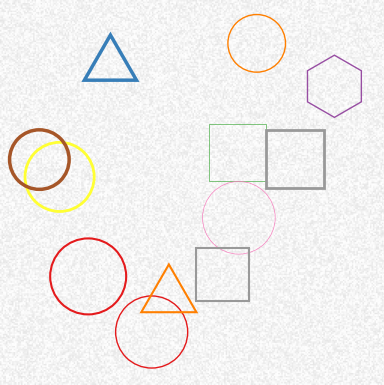[{"shape": "circle", "thickness": 1, "radius": 0.47, "center": [0.394, 0.138]}, {"shape": "circle", "thickness": 1.5, "radius": 0.49, "center": [0.229, 0.282]}, {"shape": "triangle", "thickness": 2.5, "radius": 0.39, "center": [0.287, 0.831]}, {"shape": "square", "thickness": 0.5, "radius": 0.37, "center": [0.617, 0.603]}, {"shape": "hexagon", "thickness": 1, "radius": 0.4, "center": [0.869, 0.776]}, {"shape": "triangle", "thickness": 1.5, "radius": 0.41, "center": [0.439, 0.23]}, {"shape": "circle", "thickness": 1, "radius": 0.37, "center": [0.667, 0.887]}, {"shape": "circle", "thickness": 2, "radius": 0.45, "center": [0.155, 0.541]}, {"shape": "circle", "thickness": 2.5, "radius": 0.39, "center": [0.102, 0.585]}, {"shape": "circle", "thickness": 0.5, "radius": 0.47, "center": [0.62, 0.434]}, {"shape": "square", "thickness": 1.5, "radius": 0.34, "center": [0.578, 0.287]}, {"shape": "square", "thickness": 2, "radius": 0.38, "center": [0.767, 0.587]}]